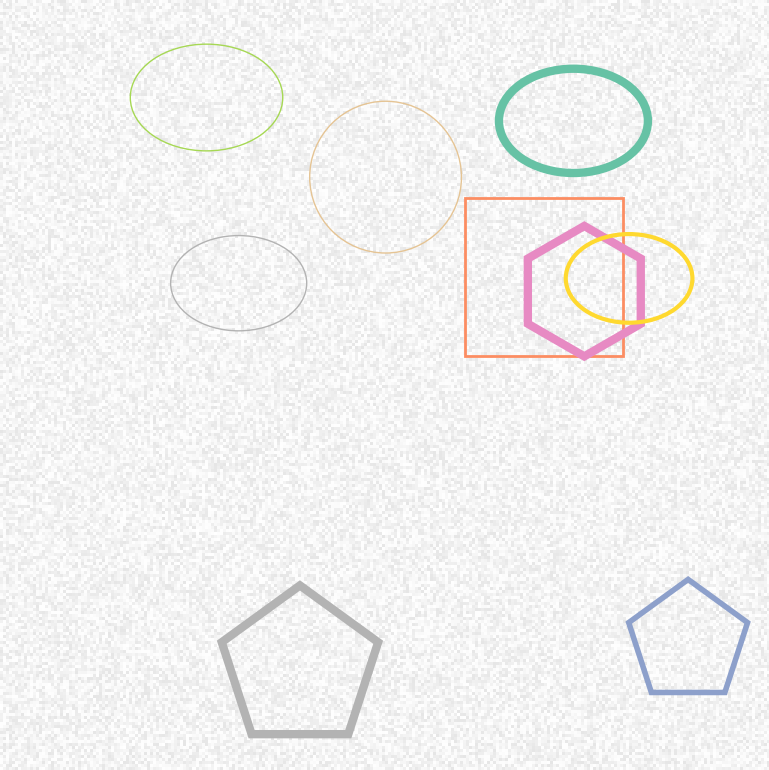[{"shape": "oval", "thickness": 3, "radius": 0.48, "center": [0.745, 0.843]}, {"shape": "square", "thickness": 1, "radius": 0.51, "center": [0.707, 0.64]}, {"shape": "pentagon", "thickness": 2, "radius": 0.41, "center": [0.894, 0.166]}, {"shape": "hexagon", "thickness": 3, "radius": 0.42, "center": [0.759, 0.622]}, {"shape": "oval", "thickness": 0.5, "radius": 0.49, "center": [0.268, 0.873]}, {"shape": "oval", "thickness": 1.5, "radius": 0.41, "center": [0.817, 0.638]}, {"shape": "circle", "thickness": 0.5, "radius": 0.49, "center": [0.501, 0.77]}, {"shape": "oval", "thickness": 0.5, "radius": 0.44, "center": [0.31, 0.632]}, {"shape": "pentagon", "thickness": 3, "radius": 0.53, "center": [0.39, 0.133]}]